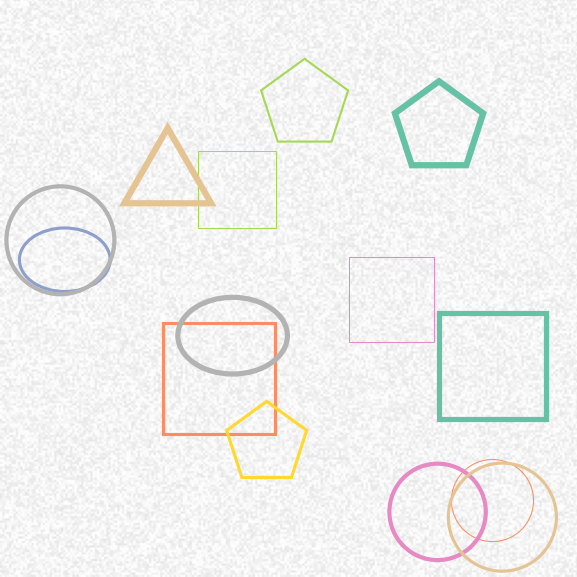[{"shape": "square", "thickness": 2.5, "radius": 0.46, "center": [0.853, 0.365]}, {"shape": "pentagon", "thickness": 3, "radius": 0.4, "center": [0.76, 0.778]}, {"shape": "circle", "thickness": 0.5, "radius": 0.36, "center": [0.853, 0.132]}, {"shape": "square", "thickness": 1.5, "radius": 0.48, "center": [0.38, 0.344]}, {"shape": "oval", "thickness": 1.5, "radius": 0.39, "center": [0.112, 0.549]}, {"shape": "square", "thickness": 0.5, "radius": 0.37, "center": [0.677, 0.48]}, {"shape": "circle", "thickness": 2, "radius": 0.42, "center": [0.758, 0.113]}, {"shape": "square", "thickness": 0.5, "radius": 0.33, "center": [0.411, 0.671]}, {"shape": "pentagon", "thickness": 1, "radius": 0.4, "center": [0.527, 0.818]}, {"shape": "pentagon", "thickness": 1.5, "radius": 0.36, "center": [0.462, 0.231]}, {"shape": "circle", "thickness": 1.5, "radius": 0.47, "center": [0.87, 0.104]}, {"shape": "triangle", "thickness": 3, "radius": 0.43, "center": [0.29, 0.691]}, {"shape": "oval", "thickness": 2.5, "radius": 0.47, "center": [0.403, 0.418]}, {"shape": "circle", "thickness": 2, "radius": 0.47, "center": [0.105, 0.583]}]